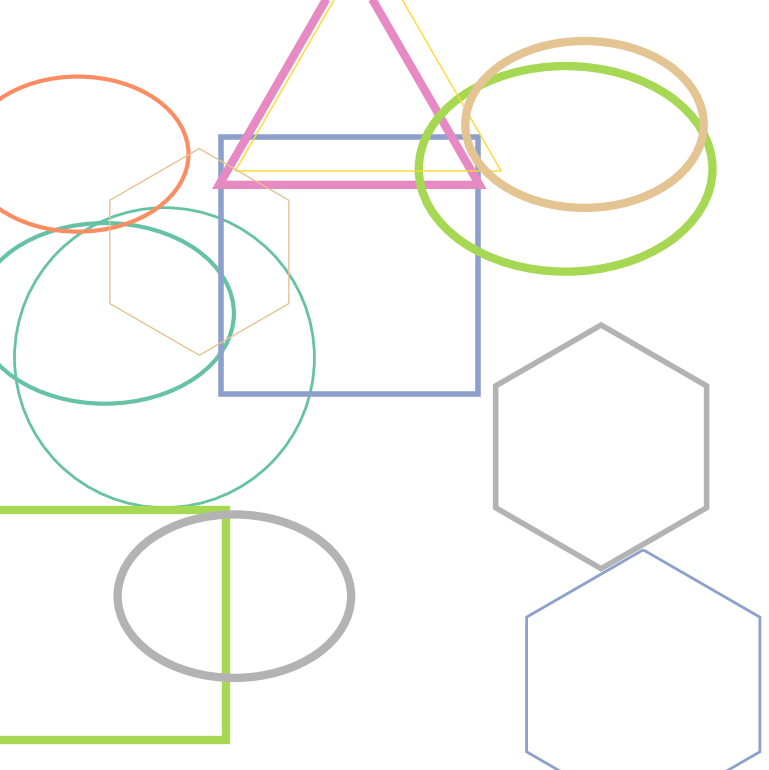[{"shape": "oval", "thickness": 1.5, "radius": 0.84, "center": [0.136, 0.593]}, {"shape": "circle", "thickness": 1, "radius": 0.97, "center": [0.214, 0.536]}, {"shape": "oval", "thickness": 1.5, "radius": 0.72, "center": [0.101, 0.8]}, {"shape": "square", "thickness": 2, "radius": 0.83, "center": [0.453, 0.655]}, {"shape": "hexagon", "thickness": 1, "radius": 0.87, "center": [0.835, 0.111]}, {"shape": "triangle", "thickness": 3, "radius": 0.98, "center": [0.454, 0.858]}, {"shape": "square", "thickness": 3, "radius": 0.75, "center": [0.144, 0.188]}, {"shape": "oval", "thickness": 3, "radius": 0.95, "center": [0.735, 0.781]}, {"shape": "triangle", "thickness": 0.5, "radius": 1.0, "center": [0.478, 0.878]}, {"shape": "hexagon", "thickness": 0.5, "radius": 0.67, "center": [0.259, 0.673]}, {"shape": "oval", "thickness": 3, "radius": 0.77, "center": [0.759, 0.838]}, {"shape": "oval", "thickness": 3, "radius": 0.76, "center": [0.304, 0.226]}, {"shape": "hexagon", "thickness": 2, "radius": 0.79, "center": [0.781, 0.42]}]